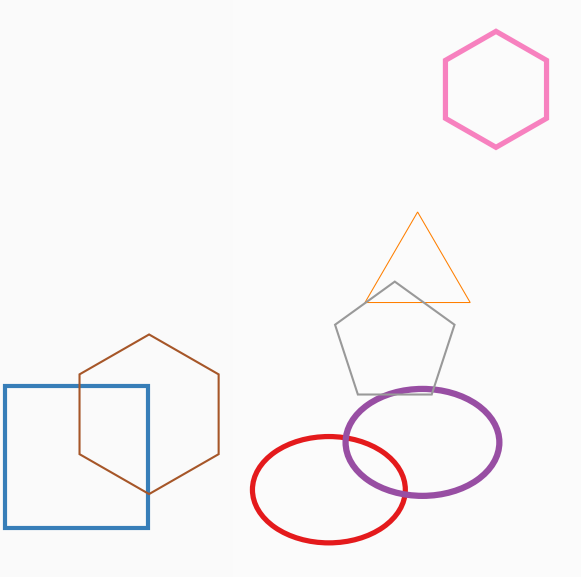[{"shape": "oval", "thickness": 2.5, "radius": 0.66, "center": [0.566, 0.151]}, {"shape": "square", "thickness": 2, "radius": 0.61, "center": [0.131, 0.207]}, {"shape": "oval", "thickness": 3, "radius": 0.66, "center": [0.727, 0.233]}, {"shape": "triangle", "thickness": 0.5, "radius": 0.52, "center": [0.718, 0.528]}, {"shape": "hexagon", "thickness": 1, "radius": 0.69, "center": [0.256, 0.282]}, {"shape": "hexagon", "thickness": 2.5, "radius": 0.5, "center": [0.853, 0.844]}, {"shape": "pentagon", "thickness": 1, "radius": 0.54, "center": [0.679, 0.403]}]